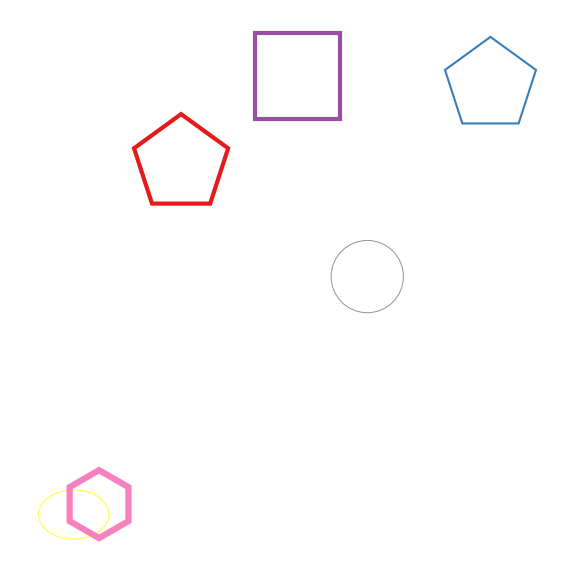[{"shape": "pentagon", "thickness": 2, "radius": 0.43, "center": [0.314, 0.716]}, {"shape": "pentagon", "thickness": 1, "radius": 0.41, "center": [0.849, 0.852]}, {"shape": "square", "thickness": 2, "radius": 0.37, "center": [0.515, 0.868]}, {"shape": "oval", "thickness": 0.5, "radius": 0.3, "center": [0.128, 0.108]}, {"shape": "hexagon", "thickness": 3, "radius": 0.29, "center": [0.172, 0.126]}, {"shape": "circle", "thickness": 0.5, "radius": 0.31, "center": [0.636, 0.52]}]